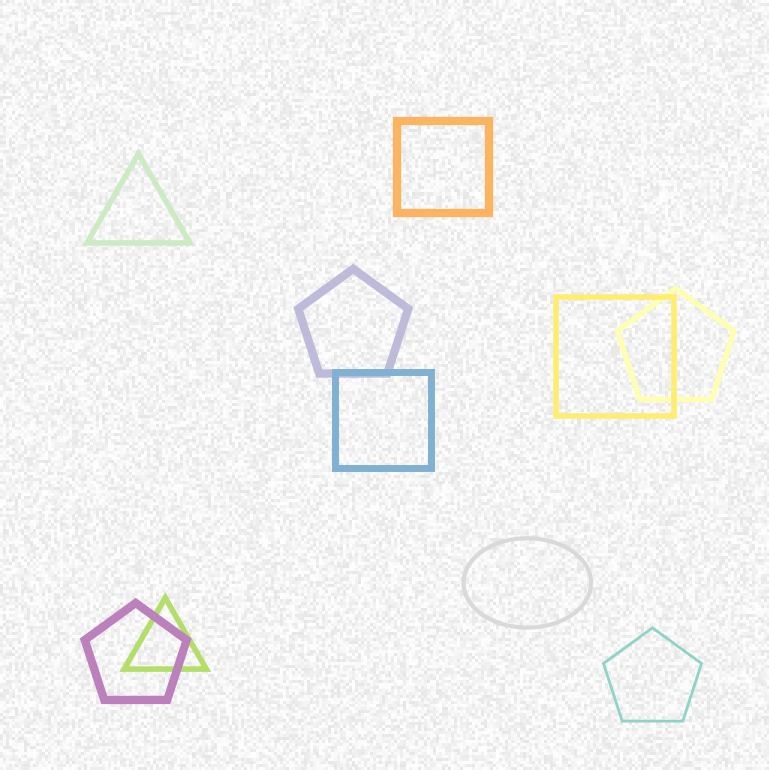[{"shape": "pentagon", "thickness": 1, "radius": 0.33, "center": [0.847, 0.118]}, {"shape": "pentagon", "thickness": 2, "radius": 0.4, "center": [0.878, 0.546]}, {"shape": "pentagon", "thickness": 3, "radius": 0.38, "center": [0.459, 0.576]}, {"shape": "square", "thickness": 2.5, "radius": 0.31, "center": [0.498, 0.455]}, {"shape": "square", "thickness": 3, "radius": 0.3, "center": [0.575, 0.783]}, {"shape": "triangle", "thickness": 2, "radius": 0.31, "center": [0.215, 0.162]}, {"shape": "oval", "thickness": 1.5, "radius": 0.41, "center": [0.685, 0.243]}, {"shape": "pentagon", "thickness": 3, "radius": 0.35, "center": [0.176, 0.147]}, {"shape": "triangle", "thickness": 2, "radius": 0.39, "center": [0.18, 0.723]}, {"shape": "square", "thickness": 2, "radius": 0.38, "center": [0.799, 0.537]}]